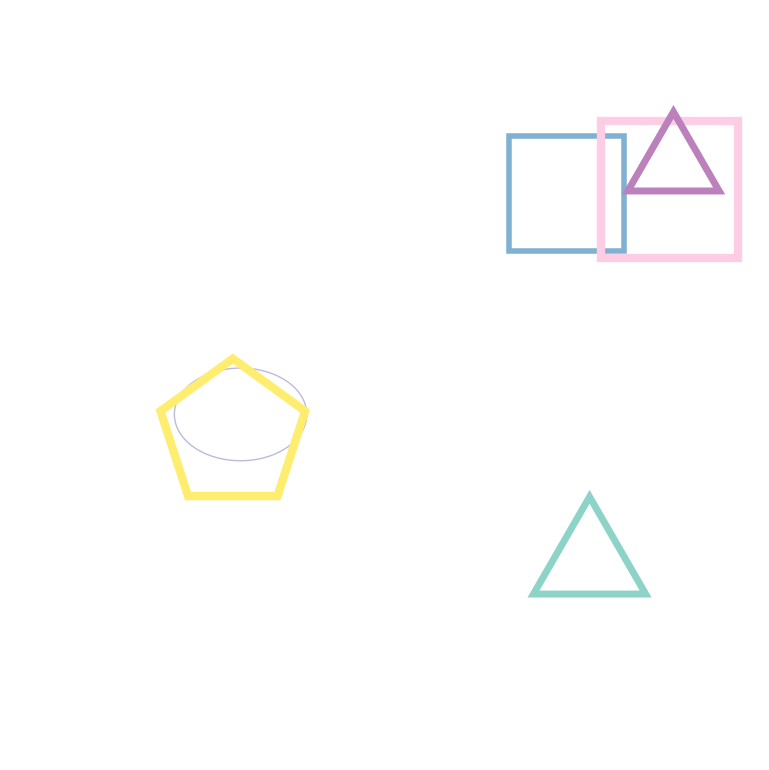[{"shape": "triangle", "thickness": 2.5, "radius": 0.42, "center": [0.766, 0.271]}, {"shape": "oval", "thickness": 0.5, "radius": 0.43, "center": [0.312, 0.462]}, {"shape": "square", "thickness": 2, "radius": 0.37, "center": [0.736, 0.749]}, {"shape": "square", "thickness": 3, "radius": 0.45, "center": [0.87, 0.754]}, {"shape": "triangle", "thickness": 2.5, "radius": 0.34, "center": [0.875, 0.786]}, {"shape": "pentagon", "thickness": 3, "radius": 0.49, "center": [0.302, 0.436]}]